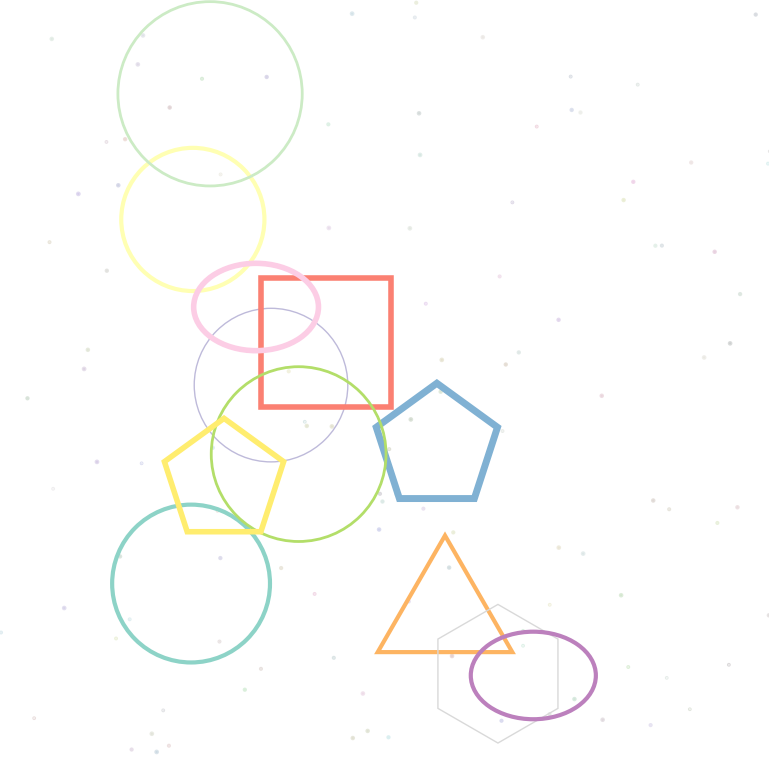[{"shape": "circle", "thickness": 1.5, "radius": 0.51, "center": [0.248, 0.242]}, {"shape": "circle", "thickness": 1.5, "radius": 0.46, "center": [0.25, 0.715]}, {"shape": "circle", "thickness": 0.5, "radius": 0.5, "center": [0.352, 0.5]}, {"shape": "square", "thickness": 2, "radius": 0.42, "center": [0.424, 0.555]}, {"shape": "pentagon", "thickness": 2.5, "radius": 0.41, "center": [0.567, 0.419]}, {"shape": "triangle", "thickness": 1.5, "radius": 0.5, "center": [0.578, 0.204]}, {"shape": "circle", "thickness": 1, "radius": 0.57, "center": [0.388, 0.41]}, {"shape": "oval", "thickness": 2, "radius": 0.41, "center": [0.333, 0.601]}, {"shape": "hexagon", "thickness": 0.5, "radius": 0.45, "center": [0.647, 0.125]}, {"shape": "oval", "thickness": 1.5, "radius": 0.41, "center": [0.693, 0.123]}, {"shape": "circle", "thickness": 1, "radius": 0.6, "center": [0.273, 0.878]}, {"shape": "pentagon", "thickness": 2, "radius": 0.41, "center": [0.291, 0.375]}]